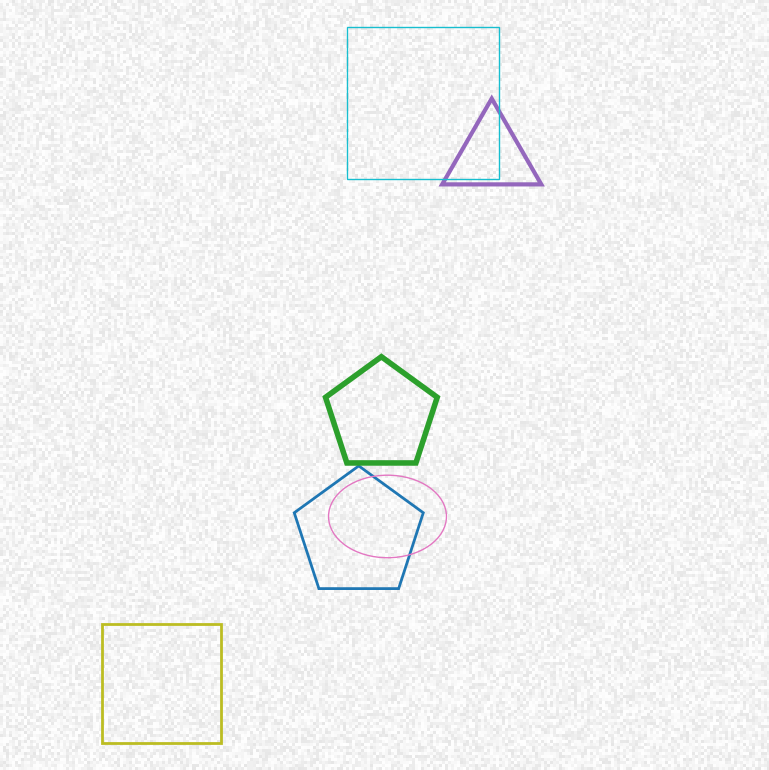[{"shape": "pentagon", "thickness": 1, "radius": 0.44, "center": [0.466, 0.307]}, {"shape": "pentagon", "thickness": 2, "radius": 0.38, "center": [0.495, 0.46]}, {"shape": "triangle", "thickness": 1.5, "radius": 0.37, "center": [0.639, 0.798]}, {"shape": "oval", "thickness": 0.5, "radius": 0.38, "center": [0.503, 0.329]}, {"shape": "square", "thickness": 1, "radius": 0.39, "center": [0.21, 0.113]}, {"shape": "square", "thickness": 0.5, "radius": 0.49, "center": [0.55, 0.866]}]